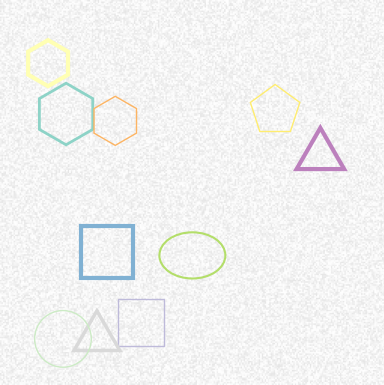[{"shape": "hexagon", "thickness": 2, "radius": 0.4, "center": [0.172, 0.704]}, {"shape": "hexagon", "thickness": 3, "radius": 0.3, "center": [0.125, 0.836]}, {"shape": "square", "thickness": 1, "radius": 0.3, "center": [0.366, 0.163]}, {"shape": "square", "thickness": 3, "radius": 0.34, "center": [0.277, 0.346]}, {"shape": "hexagon", "thickness": 1, "radius": 0.32, "center": [0.299, 0.686]}, {"shape": "oval", "thickness": 1.5, "radius": 0.43, "center": [0.5, 0.337]}, {"shape": "triangle", "thickness": 2.5, "radius": 0.34, "center": [0.252, 0.124]}, {"shape": "triangle", "thickness": 3, "radius": 0.36, "center": [0.832, 0.597]}, {"shape": "circle", "thickness": 1, "radius": 0.37, "center": [0.164, 0.12]}, {"shape": "pentagon", "thickness": 1, "radius": 0.34, "center": [0.715, 0.713]}]